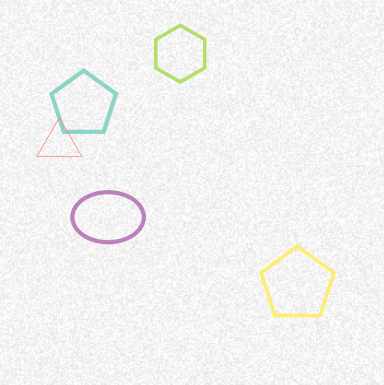[{"shape": "pentagon", "thickness": 3, "radius": 0.44, "center": [0.217, 0.729]}, {"shape": "triangle", "thickness": 0.5, "radius": 0.34, "center": [0.154, 0.627]}, {"shape": "hexagon", "thickness": 2.5, "radius": 0.37, "center": [0.468, 0.861]}, {"shape": "oval", "thickness": 3, "radius": 0.46, "center": [0.281, 0.436]}, {"shape": "pentagon", "thickness": 2.5, "radius": 0.5, "center": [0.773, 0.261]}]